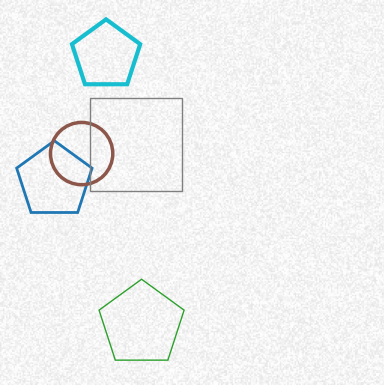[{"shape": "pentagon", "thickness": 2, "radius": 0.52, "center": [0.141, 0.531]}, {"shape": "pentagon", "thickness": 1, "radius": 0.58, "center": [0.368, 0.159]}, {"shape": "circle", "thickness": 2.5, "radius": 0.4, "center": [0.212, 0.601]}, {"shape": "square", "thickness": 1, "radius": 0.6, "center": [0.354, 0.625]}, {"shape": "pentagon", "thickness": 3, "radius": 0.47, "center": [0.276, 0.857]}]